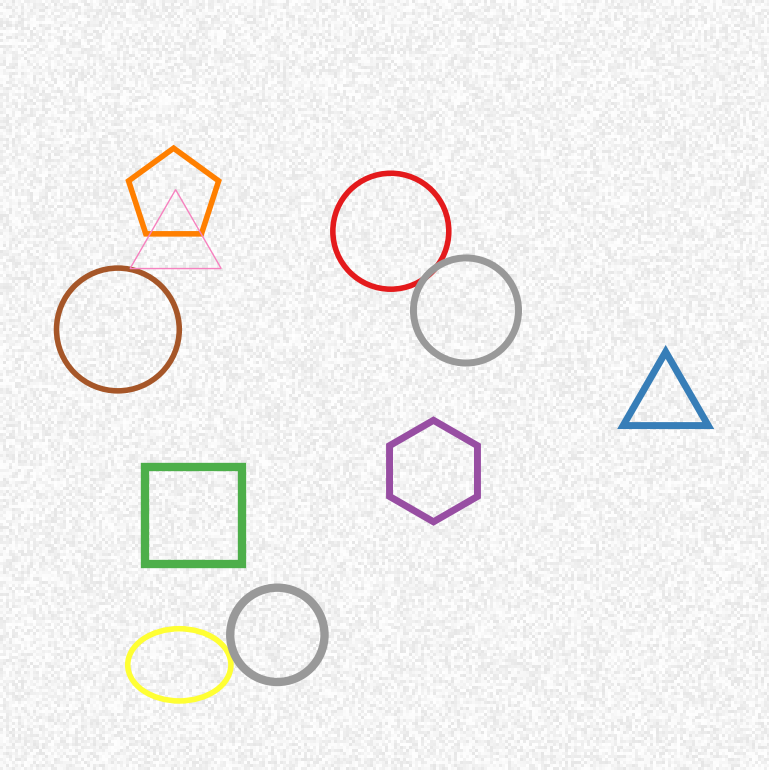[{"shape": "circle", "thickness": 2, "radius": 0.38, "center": [0.508, 0.7]}, {"shape": "triangle", "thickness": 2.5, "radius": 0.32, "center": [0.865, 0.479]}, {"shape": "square", "thickness": 3, "radius": 0.31, "center": [0.251, 0.33]}, {"shape": "hexagon", "thickness": 2.5, "radius": 0.33, "center": [0.563, 0.388]}, {"shape": "pentagon", "thickness": 2, "radius": 0.31, "center": [0.225, 0.746]}, {"shape": "oval", "thickness": 2, "radius": 0.33, "center": [0.233, 0.137]}, {"shape": "circle", "thickness": 2, "radius": 0.4, "center": [0.153, 0.572]}, {"shape": "triangle", "thickness": 0.5, "radius": 0.34, "center": [0.228, 0.685]}, {"shape": "circle", "thickness": 3, "radius": 0.31, "center": [0.36, 0.176]}, {"shape": "circle", "thickness": 2.5, "radius": 0.34, "center": [0.605, 0.597]}]